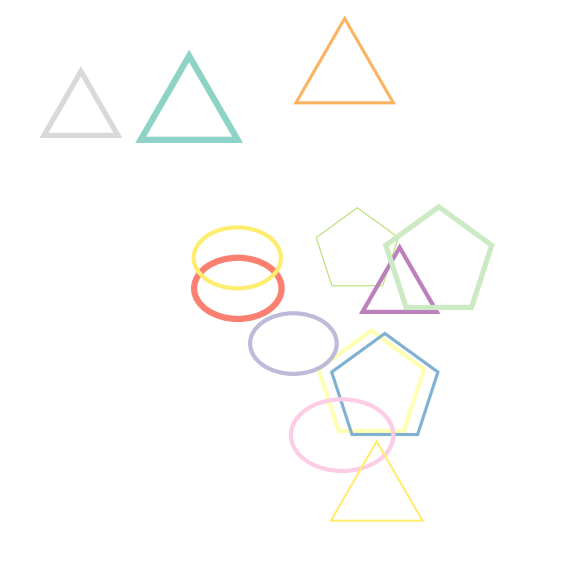[{"shape": "triangle", "thickness": 3, "radius": 0.48, "center": [0.328, 0.805]}, {"shape": "pentagon", "thickness": 2, "radius": 0.48, "center": [0.643, 0.33]}, {"shape": "oval", "thickness": 2, "radius": 0.37, "center": [0.508, 0.404]}, {"shape": "oval", "thickness": 3, "radius": 0.38, "center": [0.412, 0.5]}, {"shape": "pentagon", "thickness": 1.5, "radius": 0.48, "center": [0.666, 0.325]}, {"shape": "triangle", "thickness": 1.5, "radius": 0.49, "center": [0.597, 0.87]}, {"shape": "pentagon", "thickness": 0.5, "radius": 0.37, "center": [0.619, 0.565]}, {"shape": "oval", "thickness": 2, "radius": 0.44, "center": [0.592, 0.246]}, {"shape": "triangle", "thickness": 2.5, "radius": 0.37, "center": [0.14, 0.802]}, {"shape": "triangle", "thickness": 2, "radius": 0.37, "center": [0.692, 0.496]}, {"shape": "pentagon", "thickness": 2.5, "radius": 0.48, "center": [0.76, 0.545]}, {"shape": "oval", "thickness": 2, "radius": 0.38, "center": [0.411, 0.553]}, {"shape": "triangle", "thickness": 1, "radius": 0.46, "center": [0.652, 0.143]}]